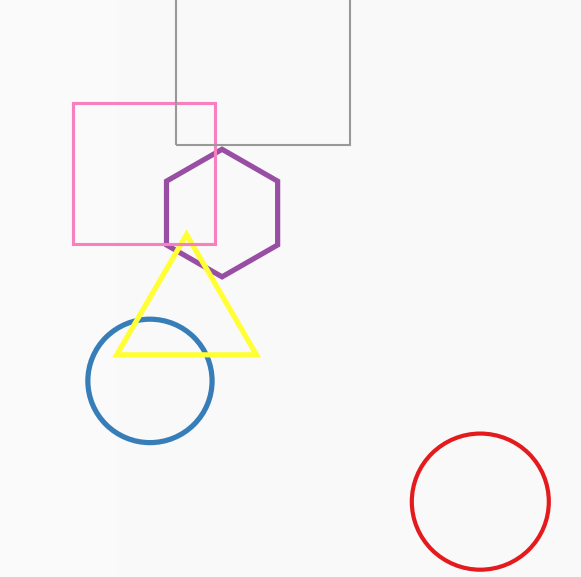[{"shape": "circle", "thickness": 2, "radius": 0.59, "center": [0.826, 0.131]}, {"shape": "circle", "thickness": 2.5, "radius": 0.53, "center": [0.258, 0.34]}, {"shape": "hexagon", "thickness": 2.5, "radius": 0.55, "center": [0.382, 0.63]}, {"shape": "triangle", "thickness": 2.5, "radius": 0.69, "center": [0.321, 0.454]}, {"shape": "square", "thickness": 1.5, "radius": 0.61, "center": [0.248, 0.699]}, {"shape": "square", "thickness": 1, "radius": 0.75, "center": [0.452, 0.898]}]